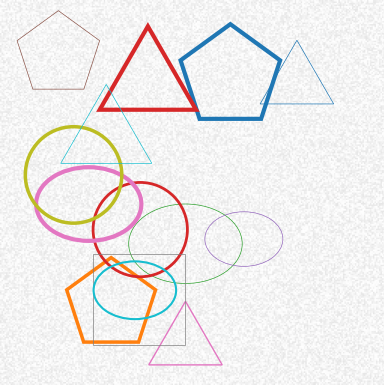[{"shape": "pentagon", "thickness": 3, "radius": 0.68, "center": [0.598, 0.801]}, {"shape": "triangle", "thickness": 0.5, "radius": 0.55, "center": [0.771, 0.785]}, {"shape": "pentagon", "thickness": 2.5, "radius": 0.61, "center": [0.289, 0.21]}, {"shape": "oval", "thickness": 0.5, "radius": 0.74, "center": [0.482, 0.367]}, {"shape": "triangle", "thickness": 3, "radius": 0.72, "center": [0.384, 0.787]}, {"shape": "circle", "thickness": 2, "radius": 0.61, "center": [0.364, 0.404]}, {"shape": "oval", "thickness": 0.5, "radius": 0.51, "center": [0.633, 0.379]}, {"shape": "pentagon", "thickness": 0.5, "radius": 0.56, "center": [0.152, 0.86]}, {"shape": "triangle", "thickness": 1, "radius": 0.55, "center": [0.482, 0.107]}, {"shape": "oval", "thickness": 3, "radius": 0.68, "center": [0.231, 0.47]}, {"shape": "square", "thickness": 0.5, "radius": 0.59, "center": [0.361, 0.222]}, {"shape": "circle", "thickness": 2.5, "radius": 0.63, "center": [0.191, 0.546]}, {"shape": "oval", "thickness": 1.5, "radius": 0.54, "center": [0.35, 0.246]}, {"shape": "triangle", "thickness": 0.5, "radius": 0.68, "center": [0.276, 0.644]}]